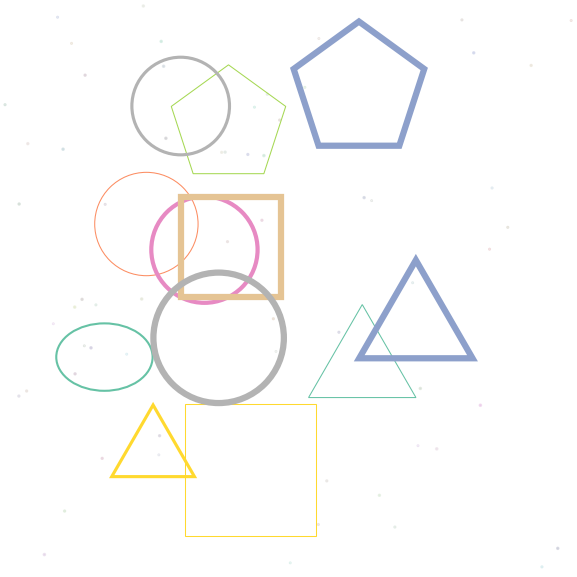[{"shape": "oval", "thickness": 1, "radius": 0.42, "center": [0.181, 0.381]}, {"shape": "triangle", "thickness": 0.5, "radius": 0.54, "center": [0.627, 0.364]}, {"shape": "circle", "thickness": 0.5, "radius": 0.45, "center": [0.253, 0.611]}, {"shape": "pentagon", "thickness": 3, "radius": 0.59, "center": [0.622, 0.843]}, {"shape": "triangle", "thickness": 3, "radius": 0.57, "center": [0.72, 0.435]}, {"shape": "circle", "thickness": 2, "radius": 0.46, "center": [0.354, 0.567]}, {"shape": "pentagon", "thickness": 0.5, "radius": 0.52, "center": [0.396, 0.783]}, {"shape": "triangle", "thickness": 1.5, "radius": 0.41, "center": [0.265, 0.215]}, {"shape": "square", "thickness": 0.5, "radius": 0.57, "center": [0.434, 0.185]}, {"shape": "square", "thickness": 3, "radius": 0.43, "center": [0.4, 0.572]}, {"shape": "circle", "thickness": 1.5, "radius": 0.42, "center": [0.313, 0.816]}, {"shape": "circle", "thickness": 3, "radius": 0.56, "center": [0.379, 0.414]}]